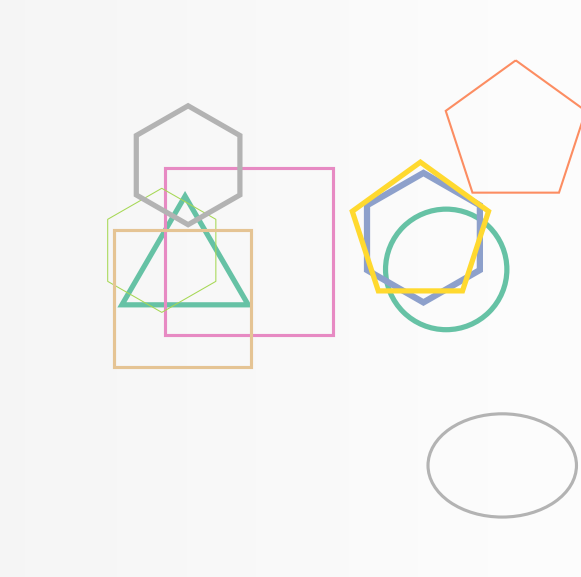[{"shape": "triangle", "thickness": 2.5, "radius": 0.63, "center": [0.318, 0.534]}, {"shape": "circle", "thickness": 2.5, "radius": 0.52, "center": [0.768, 0.533]}, {"shape": "pentagon", "thickness": 1, "radius": 0.63, "center": [0.887, 0.768]}, {"shape": "hexagon", "thickness": 3, "radius": 0.56, "center": [0.729, 0.588]}, {"shape": "square", "thickness": 1.5, "radius": 0.72, "center": [0.429, 0.563]}, {"shape": "hexagon", "thickness": 0.5, "radius": 0.54, "center": [0.278, 0.566]}, {"shape": "pentagon", "thickness": 2.5, "radius": 0.62, "center": [0.723, 0.595]}, {"shape": "square", "thickness": 1.5, "radius": 0.59, "center": [0.314, 0.482]}, {"shape": "oval", "thickness": 1.5, "radius": 0.64, "center": [0.864, 0.193]}, {"shape": "hexagon", "thickness": 2.5, "radius": 0.51, "center": [0.324, 0.713]}]